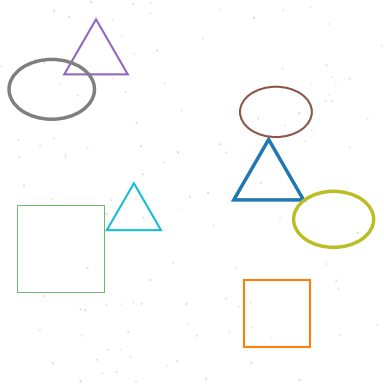[{"shape": "triangle", "thickness": 2.5, "radius": 0.52, "center": [0.698, 0.533]}, {"shape": "square", "thickness": 1.5, "radius": 0.43, "center": [0.72, 0.186]}, {"shape": "square", "thickness": 0.5, "radius": 0.56, "center": [0.158, 0.354]}, {"shape": "triangle", "thickness": 1.5, "radius": 0.48, "center": [0.249, 0.855]}, {"shape": "oval", "thickness": 1.5, "radius": 0.47, "center": [0.717, 0.709]}, {"shape": "oval", "thickness": 2.5, "radius": 0.55, "center": [0.134, 0.768]}, {"shape": "oval", "thickness": 2.5, "radius": 0.52, "center": [0.867, 0.43]}, {"shape": "triangle", "thickness": 1.5, "radius": 0.41, "center": [0.348, 0.443]}]